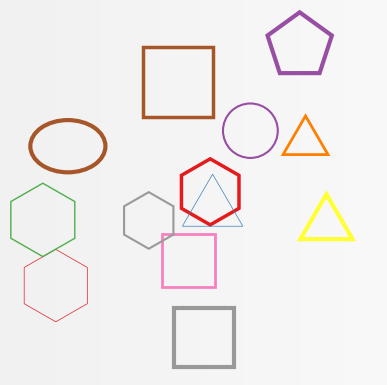[{"shape": "hexagon", "thickness": 0.5, "radius": 0.47, "center": [0.144, 0.258]}, {"shape": "hexagon", "thickness": 2.5, "radius": 0.43, "center": [0.542, 0.502]}, {"shape": "triangle", "thickness": 0.5, "radius": 0.45, "center": [0.549, 0.457]}, {"shape": "hexagon", "thickness": 1, "radius": 0.48, "center": [0.111, 0.429]}, {"shape": "circle", "thickness": 1.5, "radius": 0.35, "center": [0.646, 0.661]}, {"shape": "pentagon", "thickness": 3, "radius": 0.44, "center": [0.773, 0.881]}, {"shape": "triangle", "thickness": 2, "radius": 0.33, "center": [0.788, 0.632]}, {"shape": "triangle", "thickness": 3, "radius": 0.39, "center": [0.842, 0.418]}, {"shape": "square", "thickness": 2.5, "radius": 0.45, "center": [0.46, 0.788]}, {"shape": "oval", "thickness": 3, "radius": 0.48, "center": [0.175, 0.62]}, {"shape": "square", "thickness": 2, "radius": 0.34, "center": [0.486, 0.323]}, {"shape": "hexagon", "thickness": 1.5, "radius": 0.37, "center": [0.384, 0.427]}, {"shape": "square", "thickness": 3, "radius": 0.39, "center": [0.526, 0.124]}]